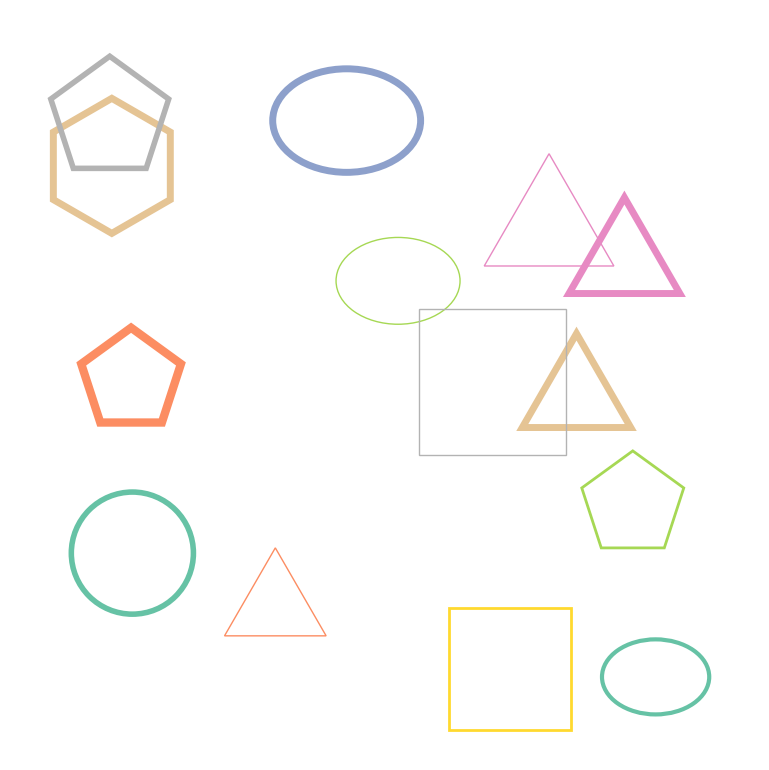[{"shape": "circle", "thickness": 2, "radius": 0.4, "center": [0.172, 0.282]}, {"shape": "oval", "thickness": 1.5, "radius": 0.35, "center": [0.851, 0.121]}, {"shape": "pentagon", "thickness": 3, "radius": 0.34, "center": [0.17, 0.506]}, {"shape": "triangle", "thickness": 0.5, "radius": 0.38, "center": [0.358, 0.212]}, {"shape": "oval", "thickness": 2.5, "radius": 0.48, "center": [0.45, 0.843]}, {"shape": "triangle", "thickness": 0.5, "radius": 0.49, "center": [0.713, 0.703]}, {"shape": "triangle", "thickness": 2.5, "radius": 0.42, "center": [0.811, 0.66]}, {"shape": "pentagon", "thickness": 1, "radius": 0.35, "center": [0.822, 0.345]}, {"shape": "oval", "thickness": 0.5, "radius": 0.4, "center": [0.517, 0.635]}, {"shape": "square", "thickness": 1, "radius": 0.4, "center": [0.663, 0.131]}, {"shape": "triangle", "thickness": 2.5, "radius": 0.41, "center": [0.749, 0.485]}, {"shape": "hexagon", "thickness": 2.5, "radius": 0.44, "center": [0.145, 0.785]}, {"shape": "pentagon", "thickness": 2, "radius": 0.4, "center": [0.143, 0.846]}, {"shape": "square", "thickness": 0.5, "radius": 0.47, "center": [0.64, 0.504]}]